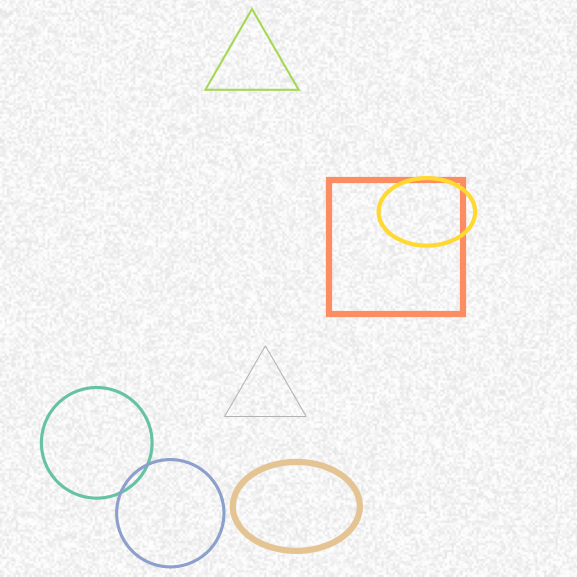[{"shape": "circle", "thickness": 1.5, "radius": 0.48, "center": [0.167, 0.232]}, {"shape": "square", "thickness": 3, "radius": 0.58, "center": [0.685, 0.571]}, {"shape": "circle", "thickness": 1.5, "radius": 0.46, "center": [0.295, 0.11]}, {"shape": "triangle", "thickness": 1, "radius": 0.47, "center": [0.436, 0.89]}, {"shape": "oval", "thickness": 2, "radius": 0.42, "center": [0.739, 0.632]}, {"shape": "oval", "thickness": 3, "radius": 0.55, "center": [0.513, 0.122]}, {"shape": "triangle", "thickness": 0.5, "radius": 0.41, "center": [0.46, 0.319]}]